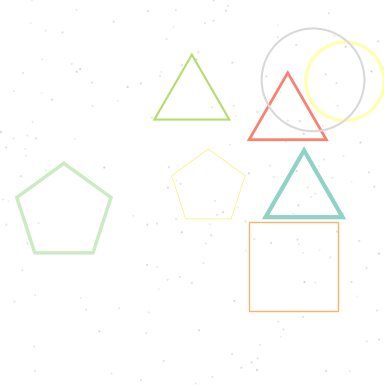[{"shape": "triangle", "thickness": 3, "radius": 0.58, "center": [0.79, 0.494]}, {"shape": "circle", "thickness": 2.5, "radius": 0.51, "center": [0.896, 0.789]}, {"shape": "triangle", "thickness": 2, "radius": 0.58, "center": [0.747, 0.695]}, {"shape": "square", "thickness": 1, "radius": 0.58, "center": [0.763, 0.307]}, {"shape": "triangle", "thickness": 1.5, "radius": 0.56, "center": [0.498, 0.746]}, {"shape": "circle", "thickness": 1.5, "radius": 0.67, "center": [0.813, 0.793]}, {"shape": "pentagon", "thickness": 2.5, "radius": 0.64, "center": [0.166, 0.447]}, {"shape": "pentagon", "thickness": 0.5, "radius": 0.5, "center": [0.541, 0.513]}]